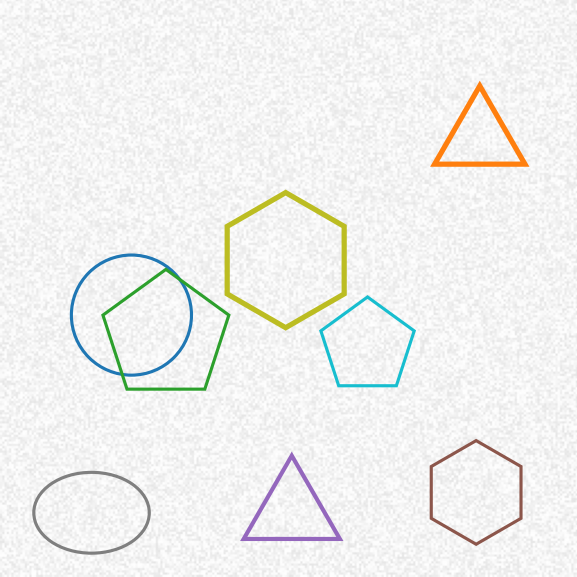[{"shape": "circle", "thickness": 1.5, "radius": 0.52, "center": [0.228, 0.454]}, {"shape": "triangle", "thickness": 2.5, "radius": 0.45, "center": [0.831, 0.76]}, {"shape": "pentagon", "thickness": 1.5, "radius": 0.57, "center": [0.287, 0.418]}, {"shape": "triangle", "thickness": 2, "radius": 0.48, "center": [0.505, 0.114]}, {"shape": "hexagon", "thickness": 1.5, "radius": 0.45, "center": [0.824, 0.146]}, {"shape": "oval", "thickness": 1.5, "radius": 0.5, "center": [0.159, 0.111]}, {"shape": "hexagon", "thickness": 2.5, "radius": 0.58, "center": [0.495, 0.549]}, {"shape": "pentagon", "thickness": 1.5, "radius": 0.42, "center": [0.636, 0.4]}]